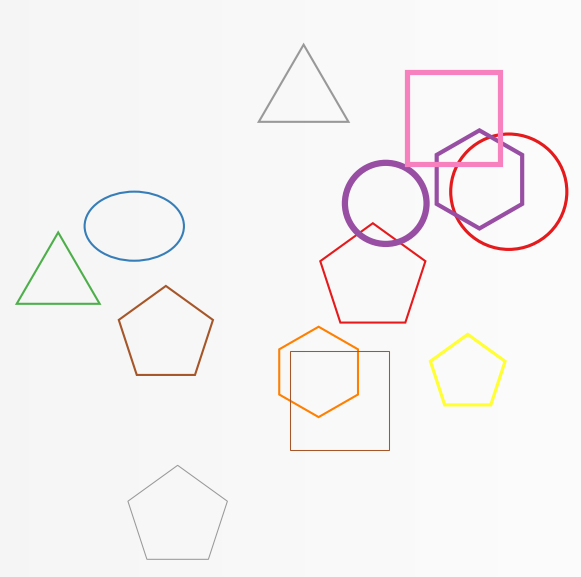[{"shape": "pentagon", "thickness": 1, "radius": 0.48, "center": [0.641, 0.518]}, {"shape": "circle", "thickness": 1.5, "radius": 0.5, "center": [0.875, 0.667]}, {"shape": "oval", "thickness": 1, "radius": 0.43, "center": [0.231, 0.607]}, {"shape": "triangle", "thickness": 1, "radius": 0.41, "center": [0.1, 0.514]}, {"shape": "circle", "thickness": 3, "radius": 0.35, "center": [0.664, 0.647]}, {"shape": "hexagon", "thickness": 2, "radius": 0.42, "center": [0.825, 0.688]}, {"shape": "hexagon", "thickness": 1, "radius": 0.39, "center": [0.548, 0.355]}, {"shape": "pentagon", "thickness": 1.5, "radius": 0.34, "center": [0.805, 0.353]}, {"shape": "pentagon", "thickness": 1, "radius": 0.43, "center": [0.285, 0.419]}, {"shape": "square", "thickness": 0.5, "radius": 0.43, "center": [0.584, 0.306]}, {"shape": "square", "thickness": 2.5, "radius": 0.4, "center": [0.78, 0.795]}, {"shape": "pentagon", "thickness": 0.5, "radius": 0.45, "center": [0.306, 0.103]}, {"shape": "triangle", "thickness": 1, "radius": 0.45, "center": [0.522, 0.833]}]